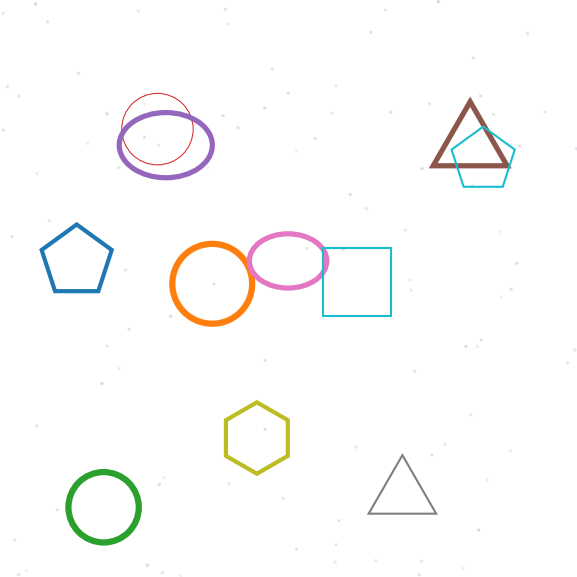[{"shape": "pentagon", "thickness": 2, "radius": 0.32, "center": [0.133, 0.547]}, {"shape": "circle", "thickness": 3, "radius": 0.35, "center": [0.368, 0.508]}, {"shape": "circle", "thickness": 3, "radius": 0.3, "center": [0.179, 0.121]}, {"shape": "circle", "thickness": 0.5, "radius": 0.31, "center": [0.273, 0.776]}, {"shape": "oval", "thickness": 2.5, "radius": 0.4, "center": [0.287, 0.748]}, {"shape": "triangle", "thickness": 2.5, "radius": 0.37, "center": [0.814, 0.749]}, {"shape": "oval", "thickness": 2.5, "radius": 0.34, "center": [0.499, 0.547]}, {"shape": "triangle", "thickness": 1, "radius": 0.34, "center": [0.697, 0.143]}, {"shape": "hexagon", "thickness": 2, "radius": 0.31, "center": [0.445, 0.241]}, {"shape": "pentagon", "thickness": 1, "radius": 0.29, "center": [0.837, 0.722]}, {"shape": "square", "thickness": 1, "radius": 0.3, "center": [0.619, 0.511]}]